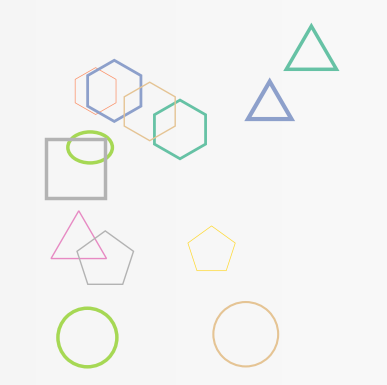[{"shape": "triangle", "thickness": 2.5, "radius": 0.37, "center": [0.804, 0.857]}, {"shape": "hexagon", "thickness": 2, "radius": 0.38, "center": [0.465, 0.664]}, {"shape": "hexagon", "thickness": 0.5, "radius": 0.3, "center": [0.247, 0.763]}, {"shape": "triangle", "thickness": 3, "radius": 0.32, "center": [0.696, 0.723]}, {"shape": "hexagon", "thickness": 2, "radius": 0.4, "center": [0.295, 0.764]}, {"shape": "triangle", "thickness": 1, "radius": 0.41, "center": [0.203, 0.37]}, {"shape": "oval", "thickness": 2.5, "radius": 0.29, "center": [0.233, 0.617]}, {"shape": "circle", "thickness": 2.5, "radius": 0.38, "center": [0.226, 0.123]}, {"shape": "pentagon", "thickness": 0.5, "radius": 0.32, "center": [0.546, 0.349]}, {"shape": "circle", "thickness": 1.5, "radius": 0.42, "center": [0.634, 0.132]}, {"shape": "hexagon", "thickness": 1, "radius": 0.38, "center": [0.386, 0.711]}, {"shape": "pentagon", "thickness": 1, "radius": 0.38, "center": [0.272, 0.324]}, {"shape": "square", "thickness": 2.5, "radius": 0.38, "center": [0.195, 0.562]}]